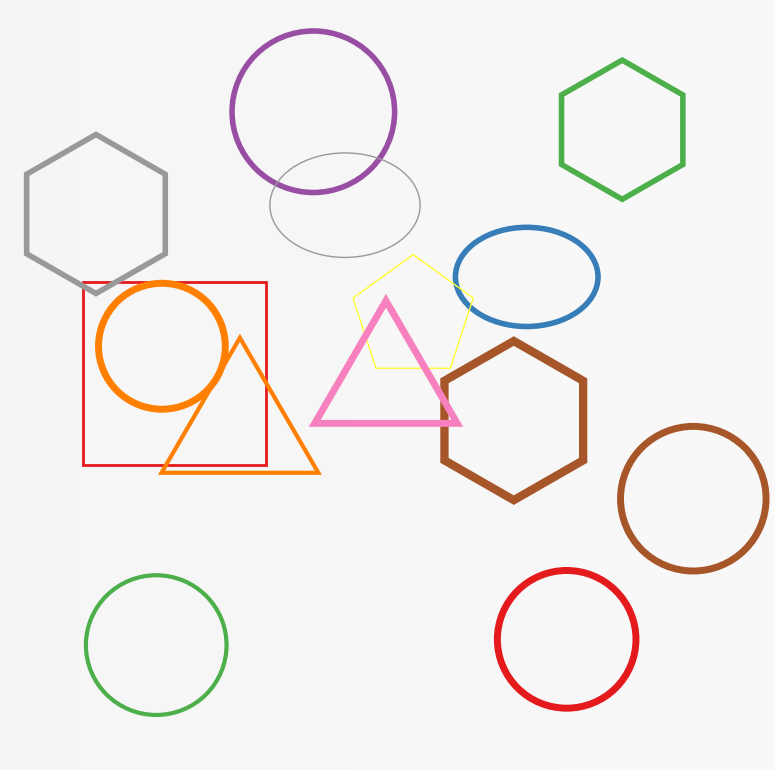[{"shape": "square", "thickness": 1, "radius": 0.59, "center": [0.225, 0.515]}, {"shape": "circle", "thickness": 2.5, "radius": 0.45, "center": [0.731, 0.17]}, {"shape": "oval", "thickness": 2, "radius": 0.46, "center": [0.68, 0.64]}, {"shape": "hexagon", "thickness": 2, "radius": 0.45, "center": [0.803, 0.832]}, {"shape": "circle", "thickness": 1.5, "radius": 0.45, "center": [0.202, 0.162]}, {"shape": "circle", "thickness": 2, "radius": 0.52, "center": [0.404, 0.855]}, {"shape": "triangle", "thickness": 1.5, "radius": 0.58, "center": [0.31, 0.444]}, {"shape": "circle", "thickness": 2.5, "radius": 0.41, "center": [0.209, 0.55]}, {"shape": "pentagon", "thickness": 0.5, "radius": 0.41, "center": [0.533, 0.588]}, {"shape": "hexagon", "thickness": 3, "radius": 0.52, "center": [0.663, 0.454]}, {"shape": "circle", "thickness": 2.5, "radius": 0.47, "center": [0.895, 0.352]}, {"shape": "triangle", "thickness": 2.5, "radius": 0.53, "center": [0.498, 0.503]}, {"shape": "hexagon", "thickness": 2, "radius": 0.52, "center": [0.124, 0.722]}, {"shape": "oval", "thickness": 0.5, "radius": 0.48, "center": [0.445, 0.734]}]